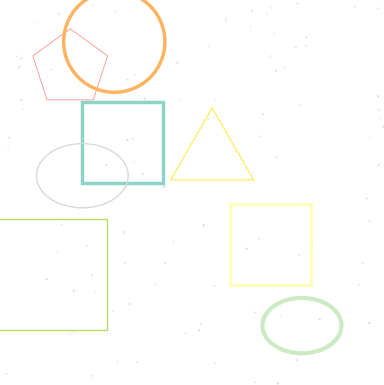[{"shape": "square", "thickness": 2.5, "radius": 0.52, "center": [0.318, 0.63]}, {"shape": "square", "thickness": 2, "radius": 0.53, "center": [0.703, 0.365]}, {"shape": "pentagon", "thickness": 0.5, "radius": 0.51, "center": [0.182, 0.823]}, {"shape": "circle", "thickness": 2.5, "radius": 0.66, "center": [0.297, 0.892]}, {"shape": "square", "thickness": 1, "radius": 0.72, "center": [0.134, 0.287]}, {"shape": "oval", "thickness": 1, "radius": 0.6, "center": [0.214, 0.544]}, {"shape": "oval", "thickness": 3, "radius": 0.51, "center": [0.784, 0.154]}, {"shape": "triangle", "thickness": 1, "radius": 0.62, "center": [0.551, 0.595]}]